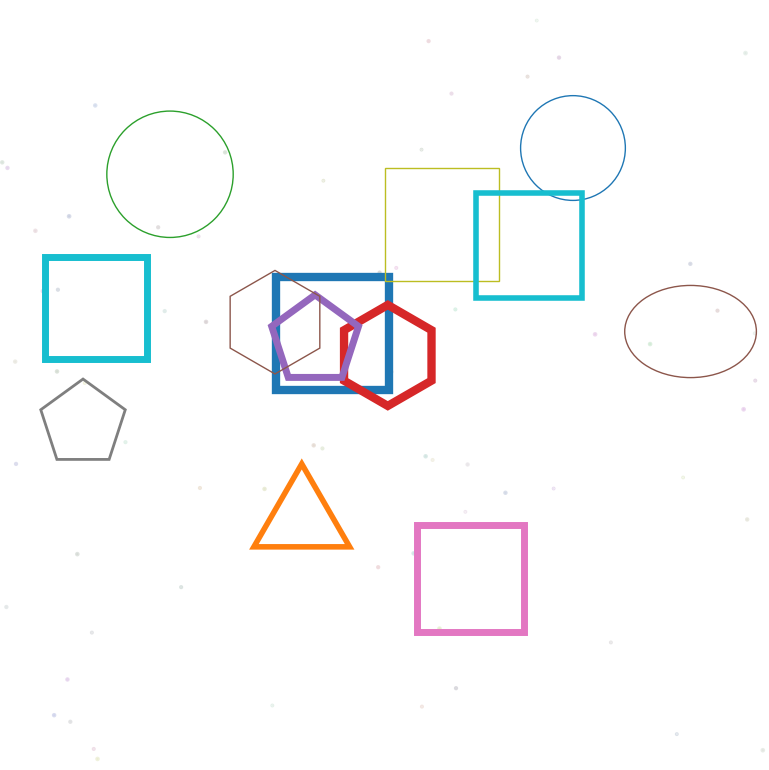[{"shape": "circle", "thickness": 0.5, "radius": 0.34, "center": [0.744, 0.808]}, {"shape": "square", "thickness": 3, "radius": 0.37, "center": [0.432, 0.567]}, {"shape": "triangle", "thickness": 2, "radius": 0.36, "center": [0.392, 0.326]}, {"shape": "circle", "thickness": 0.5, "radius": 0.41, "center": [0.221, 0.774]}, {"shape": "hexagon", "thickness": 3, "radius": 0.33, "center": [0.504, 0.538]}, {"shape": "pentagon", "thickness": 2.5, "radius": 0.3, "center": [0.409, 0.558]}, {"shape": "hexagon", "thickness": 0.5, "radius": 0.34, "center": [0.357, 0.582]}, {"shape": "oval", "thickness": 0.5, "radius": 0.43, "center": [0.897, 0.569]}, {"shape": "square", "thickness": 2.5, "radius": 0.35, "center": [0.611, 0.249]}, {"shape": "pentagon", "thickness": 1, "radius": 0.29, "center": [0.108, 0.45]}, {"shape": "square", "thickness": 0.5, "radius": 0.37, "center": [0.574, 0.709]}, {"shape": "square", "thickness": 2.5, "radius": 0.33, "center": [0.125, 0.6]}, {"shape": "square", "thickness": 2, "radius": 0.34, "center": [0.687, 0.681]}]